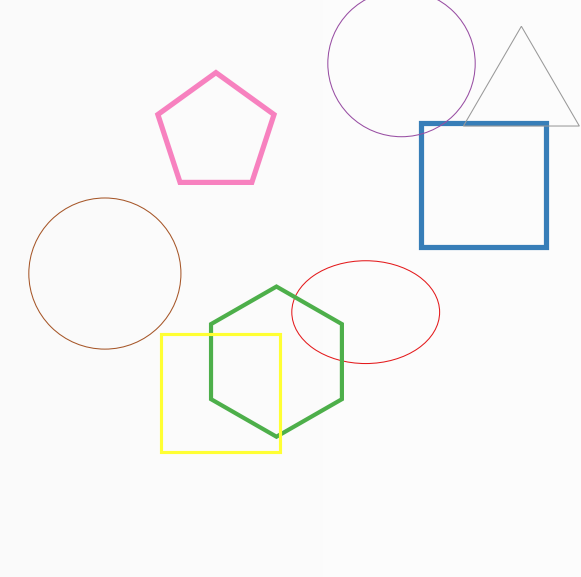[{"shape": "oval", "thickness": 0.5, "radius": 0.64, "center": [0.629, 0.459]}, {"shape": "square", "thickness": 2.5, "radius": 0.54, "center": [0.832, 0.679]}, {"shape": "hexagon", "thickness": 2, "radius": 0.65, "center": [0.476, 0.373]}, {"shape": "circle", "thickness": 0.5, "radius": 0.63, "center": [0.691, 0.889]}, {"shape": "square", "thickness": 1.5, "radius": 0.51, "center": [0.38, 0.319]}, {"shape": "circle", "thickness": 0.5, "radius": 0.65, "center": [0.18, 0.525]}, {"shape": "pentagon", "thickness": 2.5, "radius": 0.53, "center": [0.372, 0.768]}, {"shape": "triangle", "thickness": 0.5, "radius": 0.58, "center": [0.897, 0.838]}]